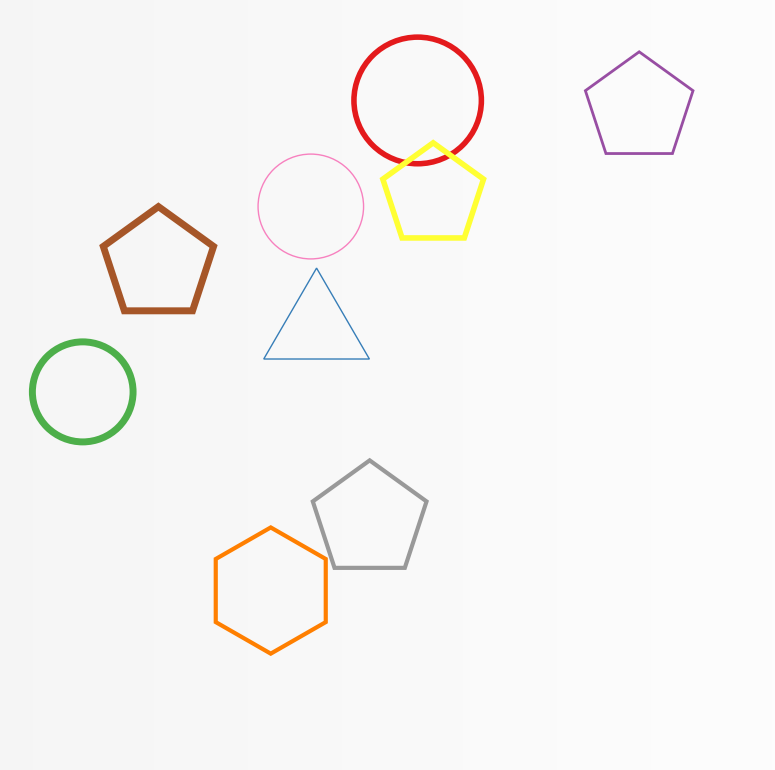[{"shape": "circle", "thickness": 2, "radius": 0.41, "center": [0.539, 0.87]}, {"shape": "triangle", "thickness": 0.5, "radius": 0.39, "center": [0.408, 0.573]}, {"shape": "circle", "thickness": 2.5, "radius": 0.32, "center": [0.107, 0.491]}, {"shape": "pentagon", "thickness": 1, "radius": 0.37, "center": [0.825, 0.86]}, {"shape": "hexagon", "thickness": 1.5, "radius": 0.41, "center": [0.349, 0.233]}, {"shape": "pentagon", "thickness": 2, "radius": 0.34, "center": [0.559, 0.746]}, {"shape": "pentagon", "thickness": 2.5, "radius": 0.37, "center": [0.204, 0.657]}, {"shape": "circle", "thickness": 0.5, "radius": 0.34, "center": [0.401, 0.732]}, {"shape": "pentagon", "thickness": 1.5, "radius": 0.39, "center": [0.477, 0.325]}]